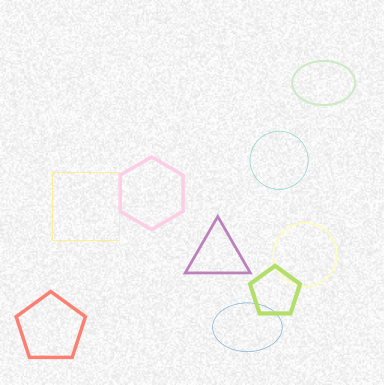[{"shape": "circle", "thickness": 0.5, "radius": 0.38, "center": [0.725, 0.584]}, {"shape": "circle", "thickness": 1, "radius": 0.41, "center": [0.793, 0.338]}, {"shape": "pentagon", "thickness": 2.5, "radius": 0.47, "center": [0.132, 0.148]}, {"shape": "oval", "thickness": 0.5, "radius": 0.45, "center": [0.643, 0.15]}, {"shape": "pentagon", "thickness": 3, "radius": 0.34, "center": [0.714, 0.241]}, {"shape": "hexagon", "thickness": 2.5, "radius": 0.47, "center": [0.394, 0.498]}, {"shape": "triangle", "thickness": 2, "radius": 0.49, "center": [0.566, 0.34]}, {"shape": "oval", "thickness": 1.5, "radius": 0.41, "center": [0.841, 0.785]}, {"shape": "square", "thickness": 0.5, "radius": 0.44, "center": [0.222, 0.465]}]